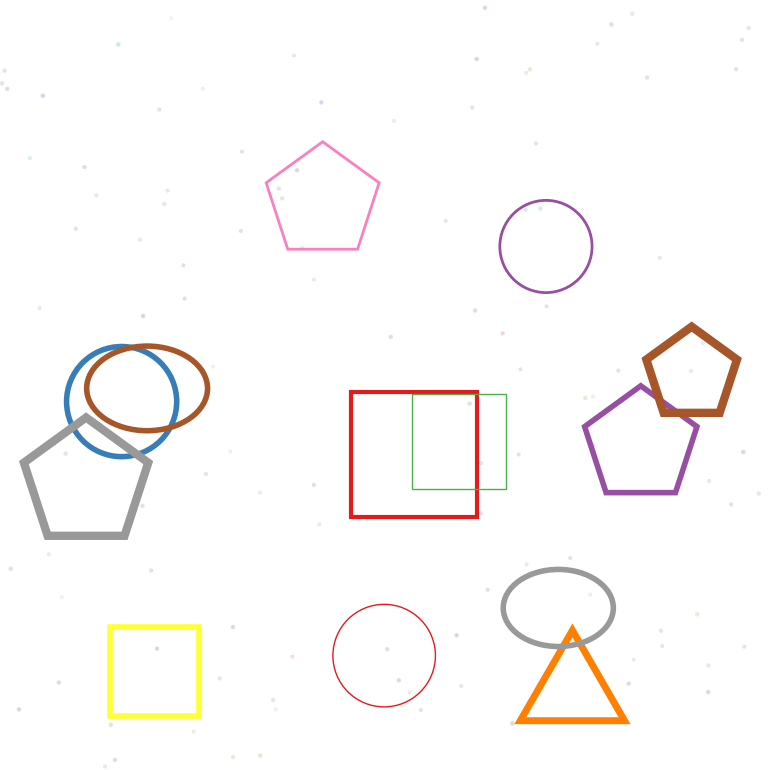[{"shape": "circle", "thickness": 0.5, "radius": 0.33, "center": [0.499, 0.149]}, {"shape": "square", "thickness": 1.5, "radius": 0.41, "center": [0.537, 0.41]}, {"shape": "circle", "thickness": 2, "radius": 0.36, "center": [0.158, 0.478]}, {"shape": "square", "thickness": 0.5, "radius": 0.31, "center": [0.596, 0.426]}, {"shape": "circle", "thickness": 1, "radius": 0.3, "center": [0.709, 0.68]}, {"shape": "pentagon", "thickness": 2, "radius": 0.38, "center": [0.832, 0.422]}, {"shape": "triangle", "thickness": 2.5, "radius": 0.39, "center": [0.743, 0.103]}, {"shape": "square", "thickness": 2, "radius": 0.29, "center": [0.201, 0.128]}, {"shape": "pentagon", "thickness": 3, "radius": 0.31, "center": [0.898, 0.514]}, {"shape": "oval", "thickness": 2, "radius": 0.39, "center": [0.191, 0.496]}, {"shape": "pentagon", "thickness": 1, "radius": 0.39, "center": [0.419, 0.739]}, {"shape": "pentagon", "thickness": 3, "radius": 0.42, "center": [0.112, 0.373]}, {"shape": "oval", "thickness": 2, "radius": 0.36, "center": [0.725, 0.21]}]